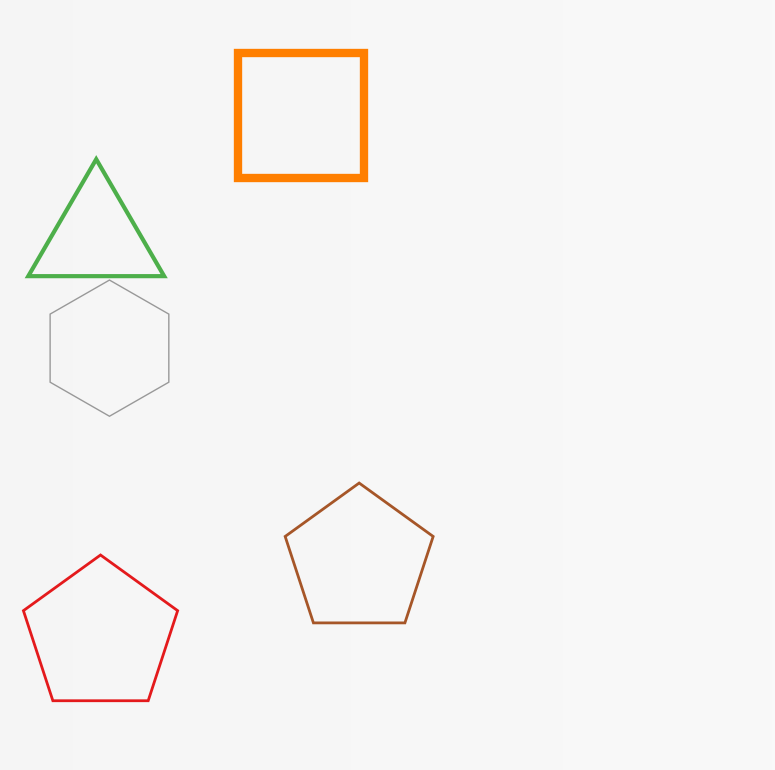[{"shape": "pentagon", "thickness": 1, "radius": 0.52, "center": [0.13, 0.175]}, {"shape": "triangle", "thickness": 1.5, "radius": 0.51, "center": [0.124, 0.692]}, {"shape": "square", "thickness": 3, "radius": 0.41, "center": [0.389, 0.851]}, {"shape": "pentagon", "thickness": 1, "radius": 0.5, "center": [0.463, 0.272]}, {"shape": "hexagon", "thickness": 0.5, "radius": 0.44, "center": [0.141, 0.548]}]